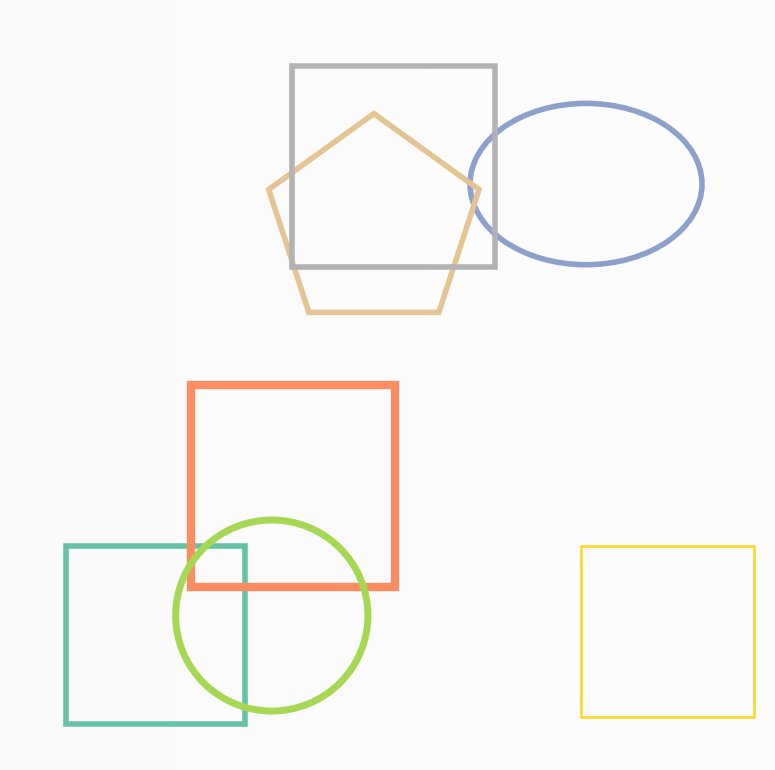[{"shape": "square", "thickness": 2, "radius": 0.58, "center": [0.201, 0.175]}, {"shape": "square", "thickness": 3, "radius": 0.66, "center": [0.378, 0.369]}, {"shape": "oval", "thickness": 2, "radius": 0.75, "center": [0.756, 0.761]}, {"shape": "circle", "thickness": 2.5, "radius": 0.62, "center": [0.351, 0.201]}, {"shape": "square", "thickness": 1, "radius": 0.56, "center": [0.861, 0.179]}, {"shape": "pentagon", "thickness": 2, "radius": 0.71, "center": [0.482, 0.71]}, {"shape": "square", "thickness": 2, "radius": 0.65, "center": [0.508, 0.784]}]